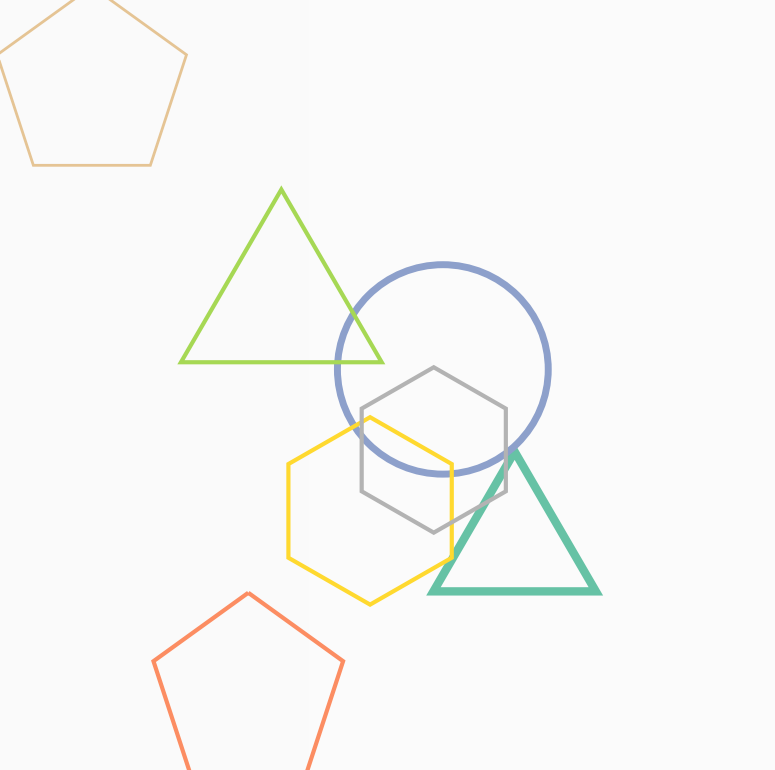[{"shape": "triangle", "thickness": 3, "radius": 0.6, "center": [0.664, 0.292]}, {"shape": "pentagon", "thickness": 1.5, "radius": 0.64, "center": [0.32, 0.102]}, {"shape": "circle", "thickness": 2.5, "radius": 0.68, "center": [0.571, 0.52]}, {"shape": "triangle", "thickness": 1.5, "radius": 0.75, "center": [0.363, 0.604]}, {"shape": "hexagon", "thickness": 1.5, "radius": 0.61, "center": [0.478, 0.336]}, {"shape": "pentagon", "thickness": 1, "radius": 0.64, "center": [0.119, 0.889]}, {"shape": "hexagon", "thickness": 1.5, "radius": 0.54, "center": [0.56, 0.416]}]